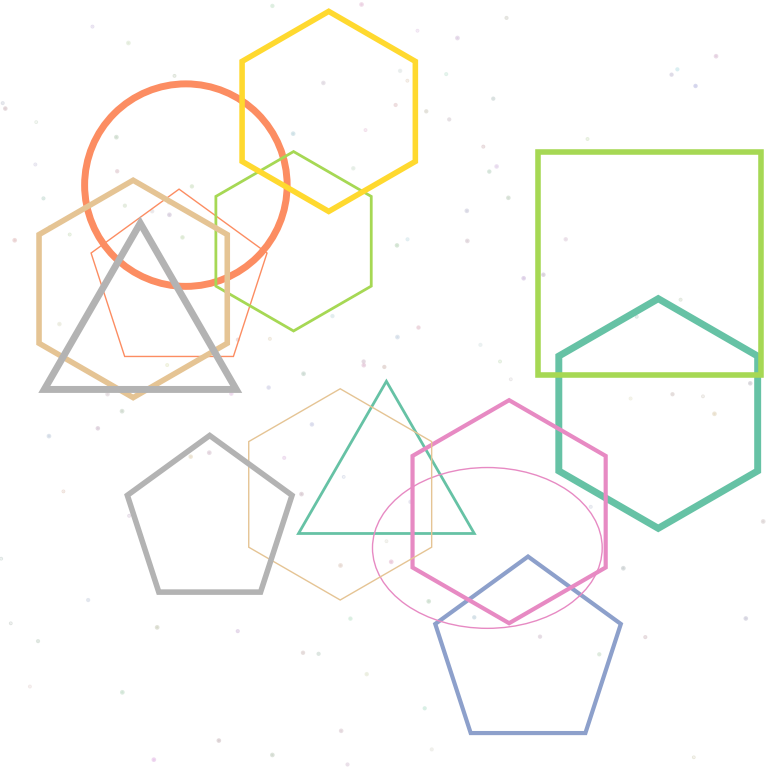[{"shape": "hexagon", "thickness": 2.5, "radius": 0.75, "center": [0.855, 0.463]}, {"shape": "triangle", "thickness": 1, "radius": 0.66, "center": [0.502, 0.373]}, {"shape": "pentagon", "thickness": 0.5, "radius": 0.6, "center": [0.233, 0.634]}, {"shape": "circle", "thickness": 2.5, "radius": 0.66, "center": [0.241, 0.76]}, {"shape": "pentagon", "thickness": 1.5, "radius": 0.63, "center": [0.686, 0.151]}, {"shape": "hexagon", "thickness": 1.5, "radius": 0.72, "center": [0.661, 0.335]}, {"shape": "oval", "thickness": 0.5, "radius": 0.75, "center": [0.633, 0.288]}, {"shape": "square", "thickness": 2, "radius": 0.72, "center": [0.843, 0.658]}, {"shape": "hexagon", "thickness": 1, "radius": 0.58, "center": [0.381, 0.687]}, {"shape": "hexagon", "thickness": 2, "radius": 0.65, "center": [0.427, 0.855]}, {"shape": "hexagon", "thickness": 2, "radius": 0.71, "center": [0.173, 0.625]}, {"shape": "hexagon", "thickness": 0.5, "radius": 0.69, "center": [0.442, 0.358]}, {"shape": "pentagon", "thickness": 2, "radius": 0.56, "center": [0.272, 0.322]}, {"shape": "triangle", "thickness": 2.5, "radius": 0.72, "center": [0.182, 0.566]}]